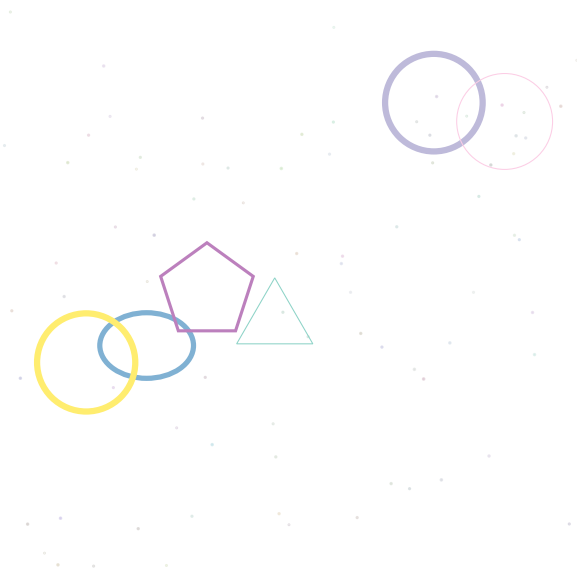[{"shape": "triangle", "thickness": 0.5, "radius": 0.38, "center": [0.476, 0.442]}, {"shape": "circle", "thickness": 3, "radius": 0.42, "center": [0.751, 0.821]}, {"shape": "oval", "thickness": 2.5, "radius": 0.41, "center": [0.254, 0.401]}, {"shape": "circle", "thickness": 0.5, "radius": 0.42, "center": [0.874, 0.789]}, {"shape": "pentagon", "thickness": 1.5, "radius": 0.42, "center": [0.358, 0.494]}, {"shape": "circle", "thickness": 3, "radius": 0.43, "center": [0.149, 0.372]}]